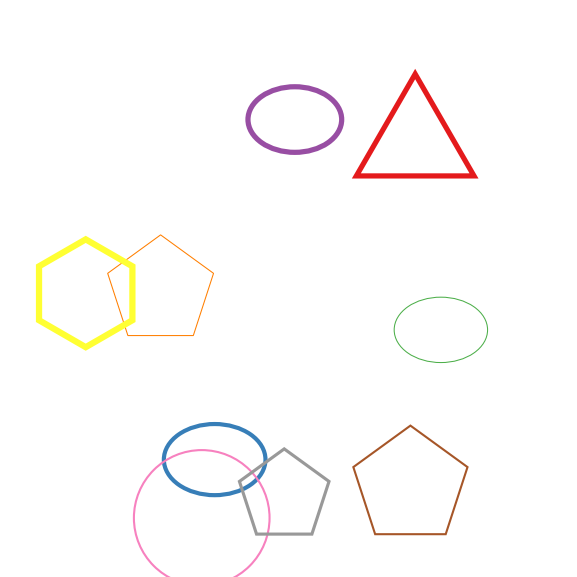[{"shape": "triangle", "thickness": 2.5, "radius": 0.59, "center": [0.719, 0.753]}, {"shape": "oval", "thickness": 2, "radius": 0.44, "center": [0.372, 0.203]}, {"shape": "oval", "thickness": 0.5, "radius": 0.4, "center": [0.763, 0.428]}, {"shape": "oval", "thickness": 2.5, "radius": 0.41, "center": [0.511, 0.792]}, {"shape": "pentagon", "thickness": 0.5, "radius": 0.48, "center": [0.278, 0.496]}, {"shape": "hexagon", "thickness": 3, "radius": 0.47, "center": [0.148, 0.491]}, {"shape": "pentagon", "thickness": 1, "radius": 0.52, "center": [0.711, 0.158]}, {"shape": "circle", "thickness": 1, "radius": 0.59, "center": [0.349, 0.102]}, {"shape": "pentagon", "thickness": 1.5, "radius": 0.41, "center": [0.492, 0.14]}]